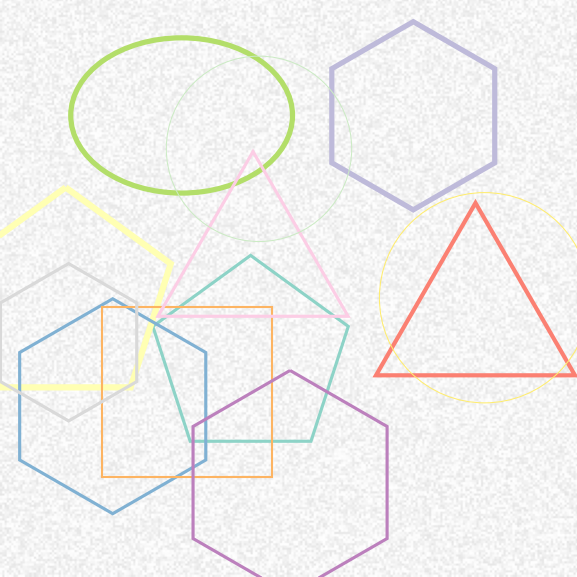[{"shape": "pentagon", "thickness": 1.5, "radius": 0.89, "center": [0.434, 0.379]}, {"shape": "pentagon", "thickness": 3, "radius": 0.96, "center": [0.114, 0.483]}, {"shape": "hexagon", "thickness": 2.5, "radius": 0.81, "center": [0.716, 0.799]}, {"shape": "triangle", "thickness": 2, "radius": 0.99, "center": [0.823, 0.449]}, {"shape": "hexagon", "thickness": 1.5, "radius": 0.93, "center": [0.195, 0.296]}, {"shape": "square", "thickness": 1, "radius": 0.74, "center": [0.323, 0.321]}, {"shape": "oval", "thickness": 2.5, "radius": 0.96, "center": [0.315, 0.799]}, {"shape": "triangle", "thickness": 1.5, "radius": 0.95, "center": [0.438, 0.547]}, {"shape": "hexagon", "thickness": 1.5, "radius": 0.68, "center": [0.119, 0.406]}, {"shape": "hexagon", "thickness": 1.5, "radius": 0.97, "center": [0.502, 0.164]}, {"shape": "circle", "thickness": 0.5, "radius": 0.8, "center": [0.448, 0.741]}, {"shape": "circle", "thickness": 0.5, "radius": 0.91, "center": [0.839, 0.484]}]